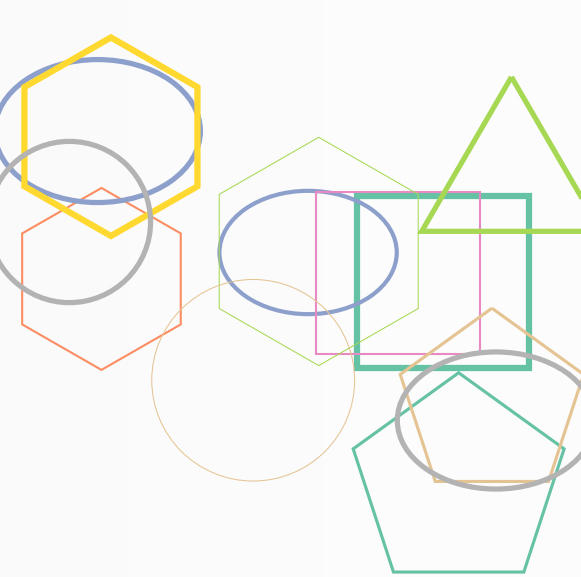[{"shape": "pentagon", "thickness": 1.5, "radius": 0.95, "center": [0.789, 0.163]}, {"shape": "square", "thickness": 3, "radius": 0.74, "center": [0.762, 0.511]}, {"shape": "hexagon", "thickness": 1, "radius": 0.79, "center": [0.175, 0.516]}, {"shape": "oval", "thickness": 2.5, "radius": 0.88, "center": [0.168, 0.772]}, {"shape": "oval", "thickness": 2, "radius": 0.76, "center": [0.53, 0.562]}, {"shape": "square", "thickness": 1, "radius": 0.7, "center": [0.685, 0.526]}, {"shape": "hexagon", "thickness": 0.5, "radius": 0.99, "center": [0.548, 0.564]}, {"shape": "triangle", "thickness": 2.5, "radius": 0.89, "center": [0.88, 0.688]}, {"shape": "hexagon", "thickness": 3, "radius": 0.86, "center": [0.191, 0.762]}, {"shape": "circle", "thickness": 0.5, "radius": 0.87, "center": [0.436, 0.341]}, {"shape": "pentagon", "thickness": 1.5, "radius": 0.83, "center": [0.846, 0.3]}, {"shape": "oval", "thickness": 2.5, "radius": 0.85, "center": [0.853, 0.271]}, {"shape": "circle", "thickness": 2.5, "radius": 0.7, "center": [0.119, 0.615]}]